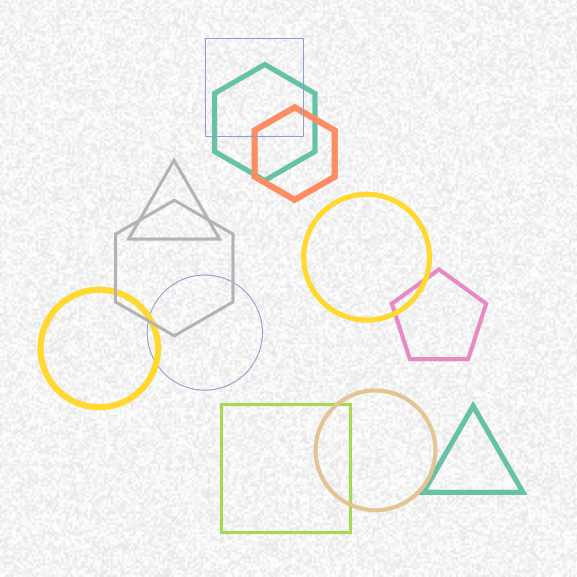[{"shape": "triangle", "thickness": 2.5, "radius": 0.5, "center": [0.819, 0.196]}, {"shape": "hexagon", "thickness": 2.5, "radius": 0.5, "center": [0.458, 0.787]}, {"shape": "hexagon", "thickness": 3, "radius": 0.4, "center": [0.51, 0.733]}, {"shape": "square", "thickness": 0.5, "radius": 0.43, "center": [0.44, 0.849]}, {"shape": "circle", "thickness": 0.5, "radius": 0.5, "center": [0.355, 0.423]}, {"shape": "pentagon", "thickness": 2, "radius": 0.43, "center": [0.76, 0.447]}, {"shape": "square", "thickness": 1.5, "radius": 0.56, "center": [0.494, 0.189]}, {"shape": "circle", "thickness": 2.5, "radius": 0.54, "center": [0.635, 0.554]}, {"shape": "circle", "thickness": 3, "radius": 0.51, "center": [0.172, 0.396]}, {"shape": "circle", "thickness": 2, "radius": 0.52, "center": [0.65, 0.219]}, {"shape": "hexagon", "thickness": 1.5, "radius": 0.59, "center": [0.302, 0.535]}, {"shape": "triangle", "thickness": 1.5, "radius": 0.45, "center": [0.301, 0.631]}]